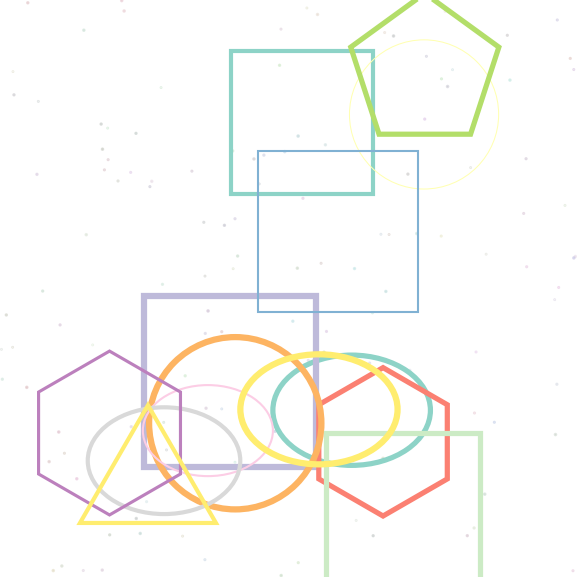[{"shape": "square", "thickness": 2, "radius": 0.62, "center": [0.522, 0.787]}, {"shape": "oval", "thickness": 2.5, "radius": 0.68, "center": [0.609, 0.289]}, {"shape": "circle", "thickness": 0.5, "radius": 0.65, "center": [0.734, 0.801]}, {"shape": "square", "thickness": 3, "radius": 0.74, "center": [0.398, 0.339]}, {"shape": "hexagon", "thickness": 2.5, "radius": 0.64, "center": [0.663, 0.234]}, {"shape": "square", "thickness": 1, "radius": 0.69, "center": [0.586, 0.598]}, {"shape": "circle", "thickness": 3, "radius": 0.75, "center": [0.407, 0.266]}, {"shape": "pentagon", "thickness": 2.5, "radius": 0.67, "center": [0.736, 0.876]}, {"shape": "oval", "thickness": 1, "radius": 0.56, "center": [0.36, 0.253]}, {"shape": "oval", "thickness": 2, "radius": 0.66, "center": [0.284, 0.201]}, {"shape": "hexagon", "thickness": 1.5, "radius": 0.71, "center": [0.19, 0.249]}, {"shape": "square", "thickness": 2.5, "radius": 0.67, "center": [0.698, 0.116]}, {"shape": "triangle", "thickness": 2, "radius": 0.68, "center": [0.256, 0.162]}, {"shape": "oval", "thickness": 3, "radius": 0.68, "center": [0.552, 0.29]}]